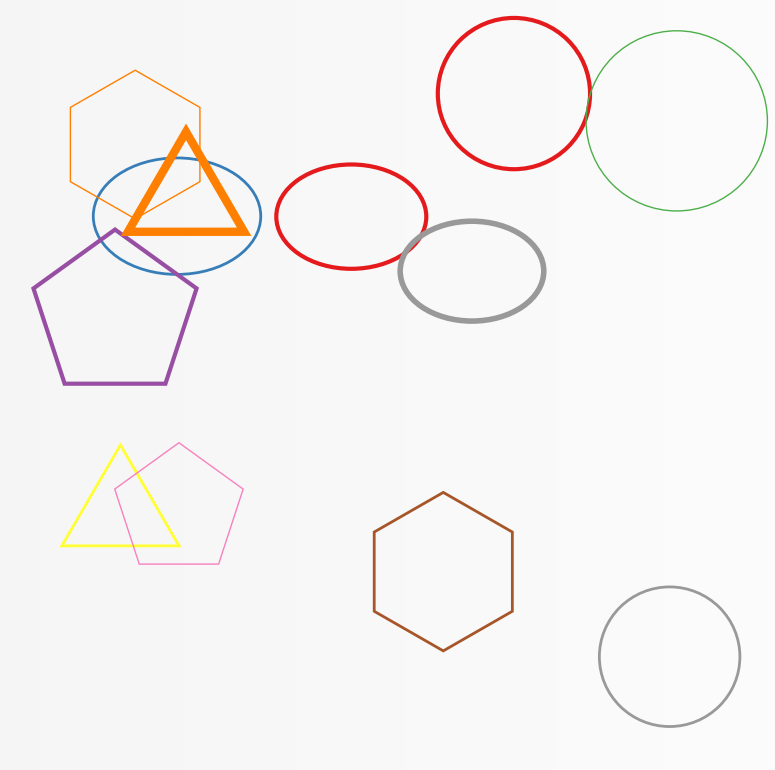[{"shape": "circle", "thickness": 1.5, "radius": 0.49, "center": [0.663, 0.878]}, {"shape": "oval", "thickness": 1.5, "radius": 0.48, "center": [0.453, 0.719]}, {"shape": "oval", "thickness": 1, "radius": 0.54, "center": [0.228, 0.719]}, {"shape": "circle", "thickness": 0.5, "radius": 0.58, "center": [0.873, 0.843]}, {"shape": "pentagon", "thickness": 1.5, "radius": 0.55, "center": [0.148, 0.591]}, {"shape": "hexagon", "thickness": 0.5, "radius": 0.48, "center": [0.174, 0.812]}, {"shape": "triangle", "thickness": 3, "radius": 0.43, "center": [0.24, 0.742]}, {"shape": "triangle", "thickness": 1, "radius": 0.44, "center": [0.155, 0.335]}, {"shape": "hexagon", "thickness": 1, "radius": 0.51, "center": [0.572, 0.258]}, {"shape": "pentagon", "thickness": 0.5, "radius": 0.44, "center": [0.231, 0.338]}, {"shape": "oval", "thickness": 2, "radius": 0.46, "center": [0.609, 0.648]}, {"shape": "circle", "thickness": 1, "radius": 0.45, "center": [0.864, 0.147]}]